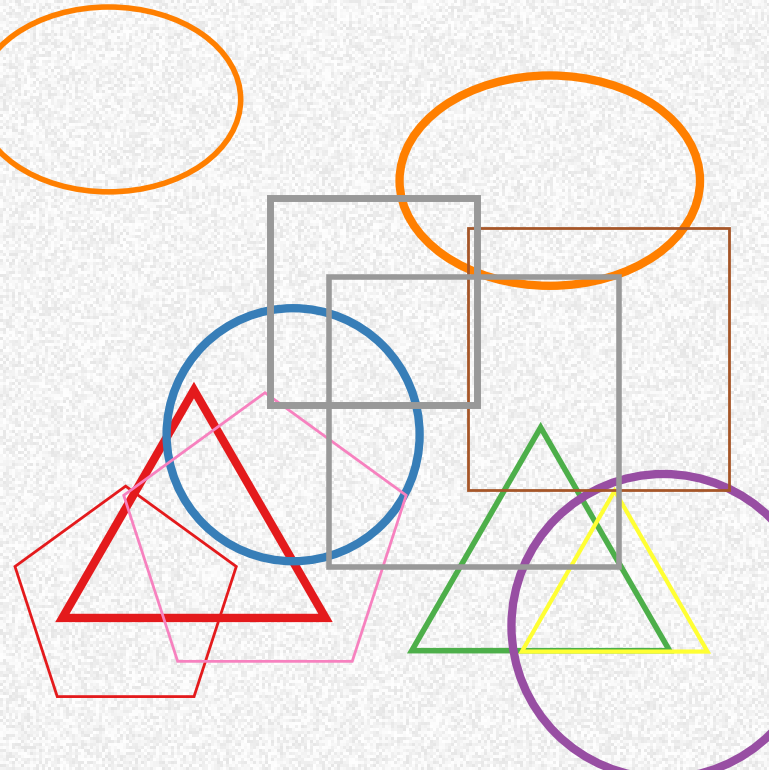[{"shape": "triangle", "thickness": 3, "radius": 0.99, "center": [0.252, 0.296]}, {"shape": "pentagon", "thickness": 1, "radius": 0.76, "center": [0.163, 0.218]}, {"shape": "circle", "thickness": 3, "radius": 0.82, "center": [0.381, 0.435]}, {"shape": "triangle", "thickness": 2, "radius": 0.97, "center": [0.702, 0.252]}, {"shape": "circle", "thickness": 3, "radius": 0.99, "center": [0.862, 0.187]}, {"shape": "oval", "thickness": 2, "radius": 0.86, "center": [0.141, 0.871]}, {"shape": "oval", "thickness": 3, "radius": 0.98, "center": [0.714, 0.765]}, {"shape": "triangle", "thickness": 1.5, "radius": 0.7, "center": [0.798, 0.223]}, {"shape": "square", "thickness": 1, "radius": 0.85, "center": [0.777, 0.534]}, {"shape": "pentagon", "thickness": 1, "radius": 0.96, "center": [0.344, 0.297]}, {"shape": "square", "thickness": 2.5, "radius": 0.67, "center": [0.485, 0.609]}, {"shape": "square", "thickness": 2, "radius": 0.94, "center": [0.616, 0.452]}]